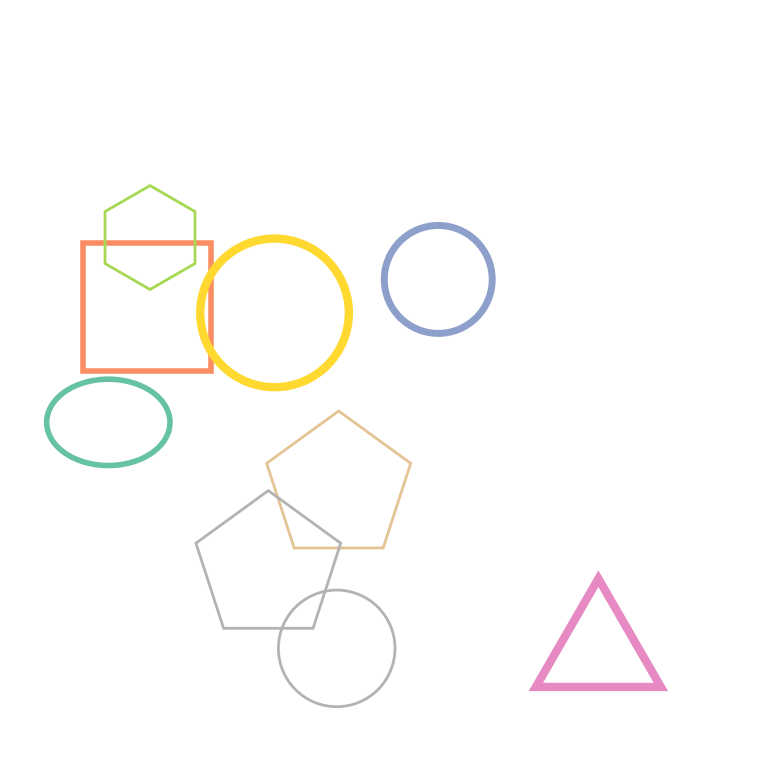[{"shape": "oval", "thickness": 2, "radius": 0.4, "center": [0.141, 0.451]}, {"shape": "square", "thickness": 2, "radius": 0.42, "center": [0.191, 0.601]}, {"shape": "circle", "thickness": 2.5, "radius": 0.35, "center": [0.569, 0.637]}, {"shape": "triangle", "thickness": 3, "radius": 0.47, "center": [0.777, 0.155]}, {"shape": "hexagon", "thickness": 1, "radius": 0.34, "center": [0.195, 0.691]}, {"shape": "circle", "thickness": 3, "radius": 0.48, "center": [0.357, 0.594]}, {"shape": "pentagon", "thickness": 1, "radius": 0.49, "center": [0.44, 0.368]}, {"shape": "pentagon", "thickness": 1, "radius": 0.49, "center": [0.348, 0.264]}, {"shape": "circle", "thickness": 1, "radius": 0.38, "center": [0.437, 0.158]}]